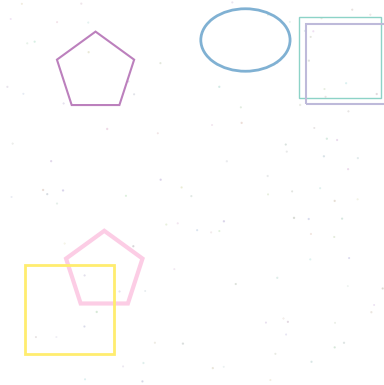[{"shape": "square", "thickness": 1, "radius": 0.53, "center": [0.882, 0.851]}, {"shape": "square", "thickness": 1.5, "radius": 0.52, "center": [0.898, 0.834]}, {"shape": "oval", "thickness": 2, "radius": 0.58, "center": [0.637, 0.896]}, {"shape": "pentagon", "thickness": 3, "radius": 0.52, "center": [0.271, 0.296]}, {"shape": "pentagon", "thickness": 1.5, "radius": 0.53, "center": [0.248, 0.812]}, {"shape": "square", "thickness": 2, "radius": 0.58, "center": [0.18, 0.197]}]